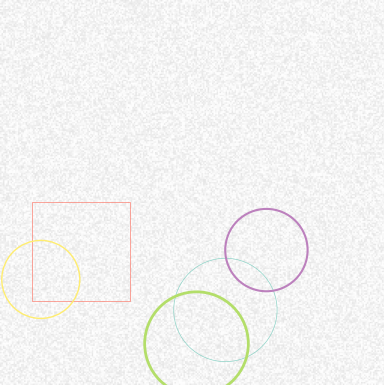[{"shape": "circle", "thickness": 0.5, "radius": 0.67, "center": [0.585, 0.195]}, {"shape": "square", "thickness": 0.5, "radius": 0.64, "center": [0.21, 0.346]}, {"shape": "circle", "thickness": 2, "radius": 0.67, "center": [0.51, 0.107]}, {"shape": "circle", "thickness": 1.5, "radius": 0.53, "center": [0.692, 0.35]}, {"shape": "circle", "thickness": 1, "radius": 0.51, "center": [0.106, 0.274]}]